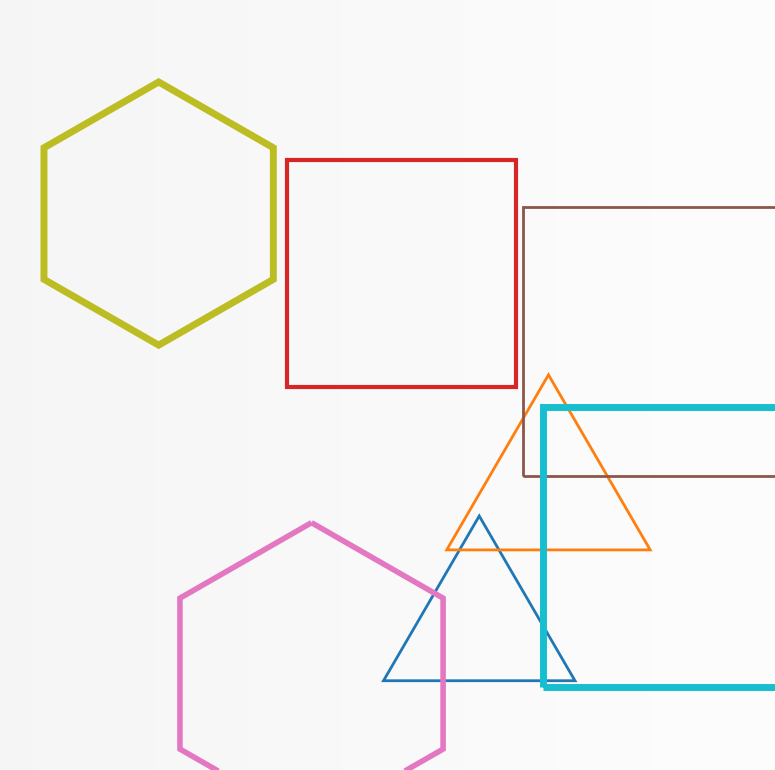[{"shape": "triangle", "thickness": 1, "radius": 0.71, "center": [0.618, 0.187]}, {"shape": "triangle", "thickness": 1, "radius": 0.76, "center": [0.708, 0.362]}, {"shape": "square", "thickness": 1.5, "radius": 0.74, "center": [0.518, 0.645]}, {"shape": "square", "thickness": 1, "radius": 0.87, "center": [0.849, 0.557]}, {"shape": "hexagon", "thickness": 2, "radius": 0.98, "center": [0.402, 0.125]}, {"shape": "hexagon", "thickness": 2.5, "radius": 0.85, "center": [0.205, 0.723]}, {"shape": "square", "thickness": 2.5, "radius": 0.91, "center": [0.882, 0.29]}]